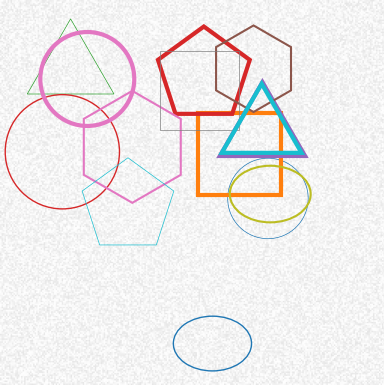[{"shape": "circle", "thickness": 0.5, "radius": 0.52, "center": [0.696, 0.485]}, {"shape": "oval", "thickness": 1, "radius": 0.51, "center": [0.552, 0.108]}, {"shape": "square", "thickness": 3, "radius": 0.53, "center": [0.622, 0.6]}, {"shape": "triangle", "thickness": 0.5, "radius": 0.65, "center": [0.183, 0.821]}, {"shape": "circle", "thickness": 1, "radius": 0.74, "center": [0.162, 0.606]}, {"shape": "pentagon", "thickness": 3, "radius": 0.63, "center": [0.53, 0.806]}, {"shape": "triangle", "thickness": 3, "radius": 0.64, "center": [0.682, 0.659]}, {"shape": "hexagon", "thickness": 1.5, "radius": 0.56, "center": [0.659, 0.821]}, {"shape": "hexagon", "thickness": 1.5, "radius": 0.73, "center": [0.344, 0.619]}, {"shape": "circle", "thickness": 3, "radius": 0.61, "center": [0.227, 0.795]}, {"shape": "square", "thickness": 0.5, "radius": 0.51, "center": [0.518, 0.765]}, {"shape": "oval", "thickness": 1.5, "radius": 0.53, "center": [0.702, 0.496]}, {"shape": "pentagon", "thickness": 0.5, "radius": 0.63, "center": [0.332, 0.465]}, {"shape": "triangle", "thickness": 3, "radius": 0.6, "center": [0.68, 0.663]}]